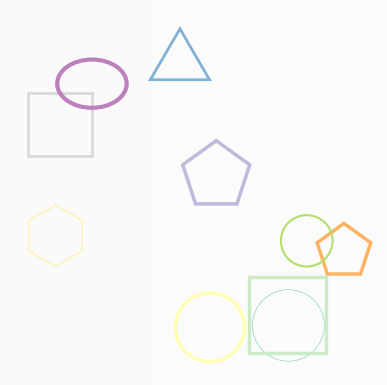[{"shape": "circle", "thickness": 0.5, "radius": 0.46, "center": [0.744, 0.155]}, {"shape": "circle", "thickness": 2.5, "radius": 0.45, "center": [0.542, 0.15]}, {"shape": "pentagon", "thickness": 2.5, "radius": 0.45, "center": [0.558, 0.544]}, {"shape": "triangle", "thickness": 2, "radius": 0.44, "center": [0.464, 0.837]}, {"shape": "pentagon", "thickness": 2.5, "radius": 0.36, "center": [0.888, 0.347]}, {"shape": "circle", "thickness": 1.5, "radius": 0.33, "center": [0.792, 0.374]}, {"shape": "square", "thickness": 2, "radius": 0.41, "center": [0.155, 0.677]}, {"shape": "oval", "thickness": 3, "radius": 0.45, "center": [0.237, 0.783]}, {"shape": "square", "thickness": 2.5, "radius": 0.49, "center": [0.742, 0.182]}, {"shape": "hexagon", "thickness": 0.5, "radius": 0.4, "center": [0.143, 0.388]}]